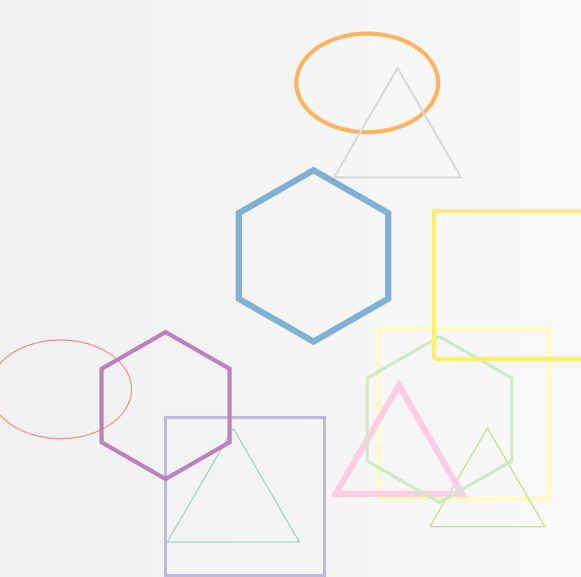[{"shape": "triangle", "thickness": 0.5, "radius": 0.66, "center": [0.401, 0.126]}, {"shape": "square", "thickness": 1.5, "radius": 0.74, "center": [0.797, 0.284]}, {"shape": "square", "thickness": 1.5, "radius": 0.69, "center": [0.421, 0.14]}, {"shape": "oval", "thickness": 0.5, "radius": 0.61, "center": [0.104, 0.325]}, {"shape": "hexagon", "thickness": 3, "radius": 0.74, "center": [0.539, 0.556]}, {"shape": "oval", "thickness": 2, "radius": 0.61, "center": [0.632, 0.856]}, {"shape": "triangle", "thickness": 0.5, "radius": 0.57, "center": [0.839, 0.144]}, {"shape": "triangle", "thickness": 3, "radius": 0.63, "center": [0.686, 0.207]}, {"shape": "triangle", "thickness": 1, "radius": 0.63, "center": [0.684, 0.755]}, {"shape": "hexagon", "thickness": 2, "radius": 0.64, "center": [0.285, 0.297]}, {"shape": "hexagon", "thickness": 1.5, "radius": 0.72, "center": [0.756, 0.273]}, {"shape": "square", "thickness": 2, "radius": 0.64, "center": [0.875, 0.506]}]